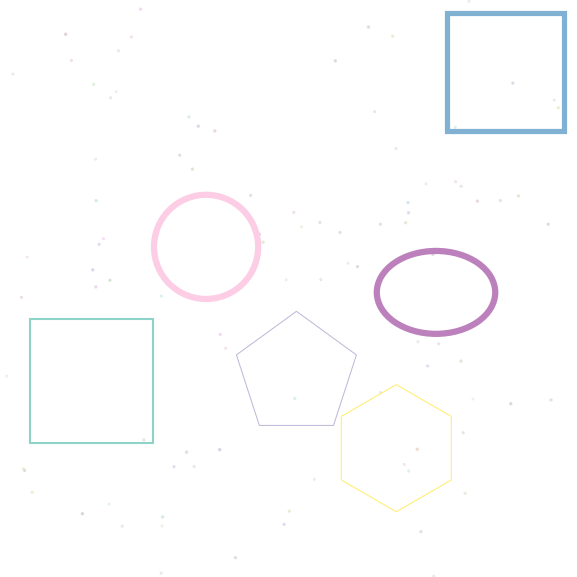[{"shape": "square", "thickness": 1, "radius": 0.54, "center": [0.158, 0.34]}, {"shape": "pentagon", "thickness": 0.5, "radius": 0.55, "center": [0.513, 0.351]}, {"shape": "square", "thickness": 2.5, "radius": 0.51, "center": [0.875, 0.874]}, {"shape": "circle", "thickness": 3, "radius": 0.45, "center": [0.357, 0.572]}, {"shape": "oval", "thickness": 3, "radius": 0.51, "center": [0.755, 0.493]}, {"shape": "hexagon", "thickness": 0.5, "radius": 0.55, "center": [0.686, 0.223]}]